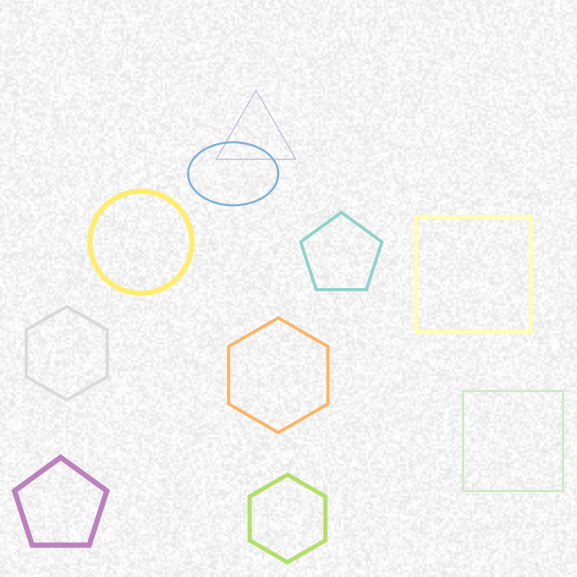[{"shape": "pentagon", "thickness": 1.5, "radius": 0.37, "center": [0.591, 0.557]}, {"shape": "square", "thickness": 2, "radius": 0.5, "center": [0.82, 0.523]}, {"shape": "triangle", "thickness": 0.5, "radius": 0.4, "center": [0.443, 0.763]}, {"shape": "oval", "thickness": 1, "radius": 0.39, "center": [0.404, 0.698]}, {"shape": "hexagon", "thickness": 1.5, "radius": 0.5, "center": [0.482, 0.349]}, {"shape": "hexagon", "thickness": 2, "radius": 0.38, "center": [0.498, 0.101]}, {"shape": "hexagon", "thickness": 1.5, "radius": 0.4, "center": [0.116, 0.387]}, {"shape": "pentagon", "thickness": 2.5, "radius": 0.42, "center": [0.105, 0.123]}, {"shape": "square", "thickness": 1, "radius": 0.43, "center": [0.888, 0.236]}, {"shape": "circle", "thickness": 2.5, "radius": 0.44, "center": [0.244, 0.58]}]